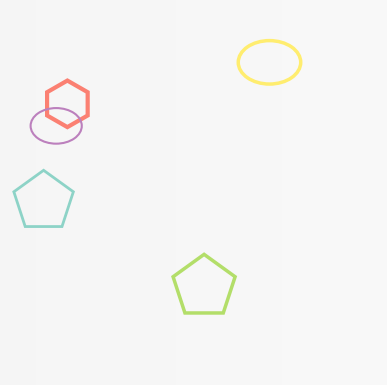[{"shape": "pentagon", "thickness": 2, "radius": 0.4, "center": [0.113, 0.477]}, {"shape": "hexagon", "thickness": 3, "radius": 0.3, "center": [0.174, 0.73]}, {"shape": "pentagon", "thickness": 2.5, "radius": 0.42, "center": [0.527, 0.255]}, {"shape": "oval", "thickness": 1.5, "radius": 0.33, "center": [0.145, 0.673]}, {"shape": "oval", "thickness": 2.5, "radius": 0.4, "center": [0.695, 0.838]}]